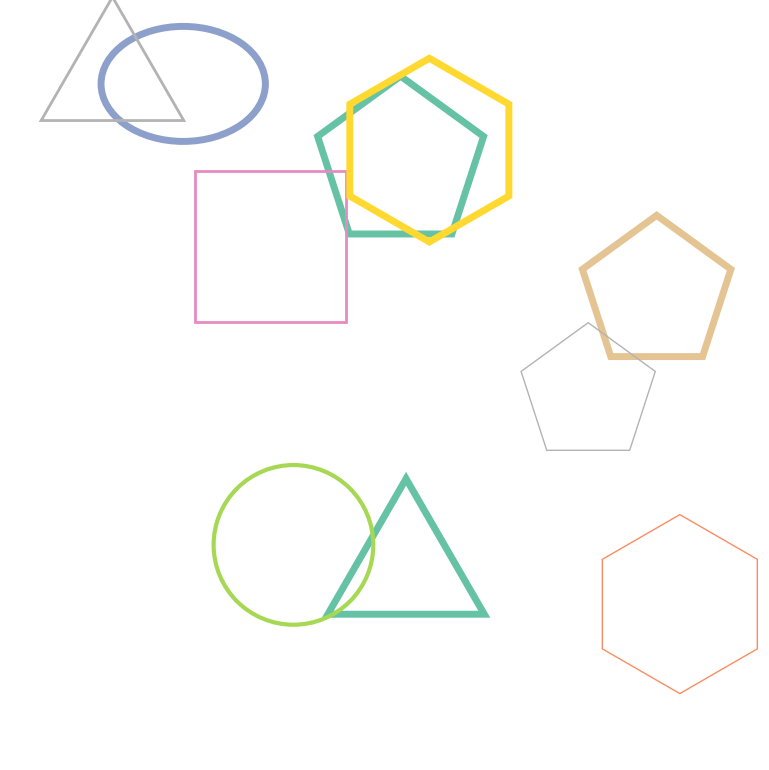[{"shape": "pentagon", "thickness": 2.5, "radius": 0.57, "center": [0.52, 0.788]}, {"shape": "triangle", "thickness": 2.5, "radius": 0.59, "center": [0.527, 0.261]}, {"shape": "hexagon", "thickness": 0.5, "radius": 0.58, "center": [0.883, 0.215]}, {"shape": "oval", "thickness": 2.5, "radius": 0.53, "center": [0.238, 0.891]}, {"shape": "square", "thickness": 1, "radius": 0.49, "center": [0.351, 0.68]}, {"shape": "circle", "thickness": 1.5, "radius": 0.52, "center": [0.381, 0.292]}, {"shape": "hexagon", "thickness": 2.5, "radius": 0.6, "center": [0.558, 0.805]}, {"shape": "pentagon", "thickness": 2.5, "radius": 0.51, "center": [0.853, 0.619]}, {"shape": "pentagon", "thickness": 0.5, "radius": 0.46, "center": [0.764, 0.489]}, {"shape": "triangle", "thickness": 1, "radius": 0.53, "center": [0.146, 0.897]}]